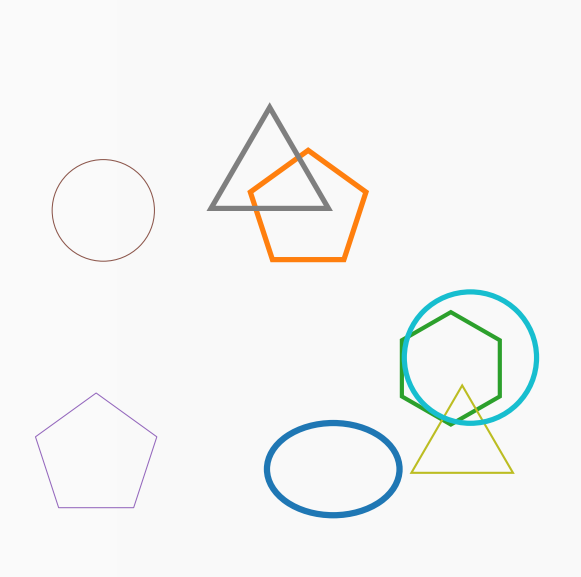[{"shape": "oval", "thickness": 3, "radius": 0.57, "center": [0.573, 0.187]}, {"shape": "pentagon", "thickness": 2.5, "radius": 0.52, "center": [0.53, 0.634]}, {"shape": "hexagon", "thickness": 2, "radius": 0.49, "center": [0.776, 0.361]}, {"shape": "pentagon", "thickness": 0.5, "radius": 0.55, "center": [0.165, 0.209]}, {"shape": "circle", "thickness": 0.5, "radius": 0.44, "center": [0.178, 0.635]}, {"shape": "triangle", "thickness": 2.5, "radius": 0.58, "center": [0.464, 0.697]}, {"shape": "triangle", "thickness": 1, "radius": 0.5, "center": [0.795, 0.231]}, {"shape": "circle", "thickness": 2.5, "radius": 0.57, "center": [0.809, 0.38]}]